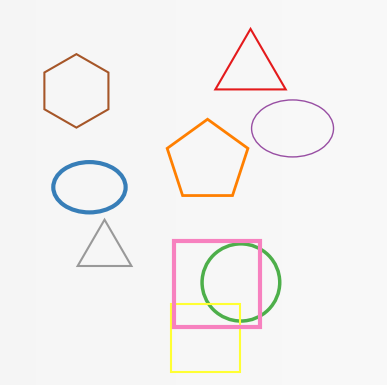[{"shape": "triangle", "thickness": 1.5, "radius": 0.52, "center": [0.647, 0.82]}, {"shape": "oval", "thickness": 3, "radius": 0.47, "center": [0.231, 0.514]}, {"shape": "circle", "thickness": 2.5, "radius": 0.5, "center": [0.622, 0.266]}, {"shape": "oval", "thickness": 1, "radius": 0.53, "center": [0.755, 0.666]}, {"shape": "pentagon", "thickness": 2, "radius": 0.55, "center": [0.536, 0.581]}, {"shape": "square", "thickness": 1.5, "radius": 0.44, "center": [0.53, 0.122]}, {"shape": "hexagon", "thickness": 1.5, "radius": 0.48, "center": [0.197, 0.764]}, {"shape": "square", "thickness": 3, "radius": 0.55, "center": [0.559, 0.262]}, {"shape": "triangle", "thickness": 1.5, "radius": 0.4, "center": [0.27, 0.349]}]